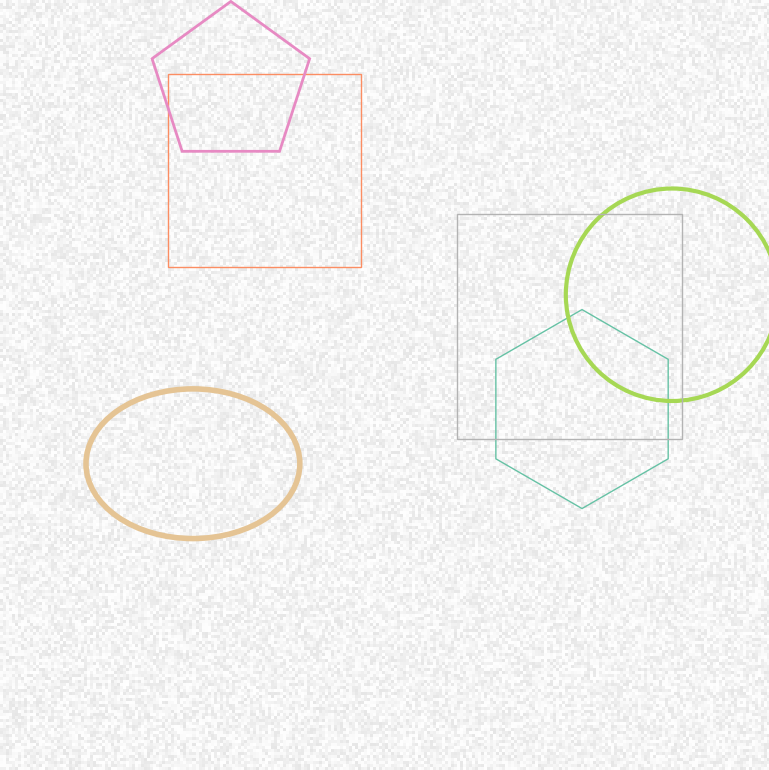[{"shape": "hexagon", "thickness": 0.5, "radius": 0.65, "center": [0.756, 0.469]}, {"shape": "square", "thickness": 0.5, "radius": 0.63, "center": [0.344, 0.778]}, {"shape": "pentagon", "thickness": 1, "radius": 0.54, "center": [0.3, 0.891]}, {"shape": "circle", "thickness": 1.5, "radius": 0.69, "center": [0.873, 0.617]}, {"shape": "oval", "thickness": 2, "radius": 0.69, "center": [0.251, 0.398]}, {"shape": "square", "thickness": 0.5, "radius": 0.73, "center": [0.739, 0.576]}]